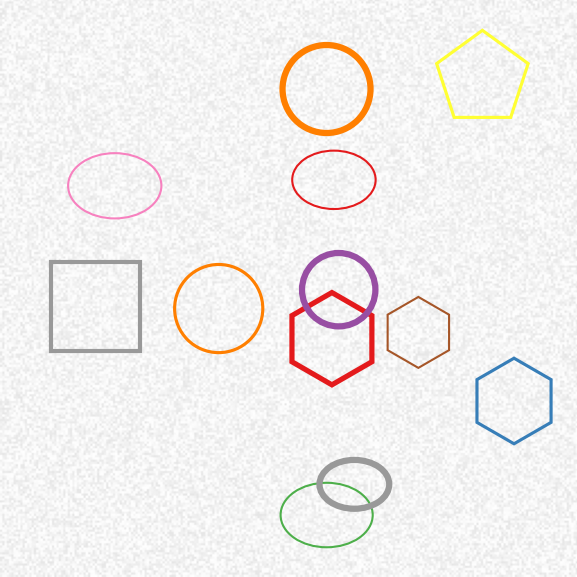[{"shape": "hexagon", "thickness": 2.5, "radius": 0.4, "center": [0.575, 0.413]}, {"shape": "oval", "thickness": 1, "radius": 0.36, "center": [0.578, 0.688]}, {"shape": "hexagon", "thickness": 1.5, "radius": 0.37, "center": [0.89, 0.305]}, {"shape": "oval", "thickness": 1, "radius": 0.4, "center": [0.566, 0.107]}, {"shape": "circle", "thickness": 3, "radius": 0.32, "center": [0.586, 0.498]}, {"shape": "circle", "thickness": 1.5, "radius": 0.38, "center": [0.379, 0.465]}, {"shape": "circle", "thickness": 3, "radius": 0.38, "center": [0.565, 0.845]}, {"shape": "pentagon", "thickness": 1.5, "radius": 0.42, "center": [0.835, 0.863]}, {"shape": "hexagon", "thickness": 1, "radius": 0.31, "center": [0.724, 0.424]}, {"shape": "oval", "thickness": 1, "radius": 0.4, "center": [0.199, 0.677]}, {"shape": "oval", "thickness": 3, "radius": 0.3, "center": [0.614, 0.16]}, {"shape": "square", "thickness": 2, "radius": 0.38, "center": [0.166, 0.469]}]